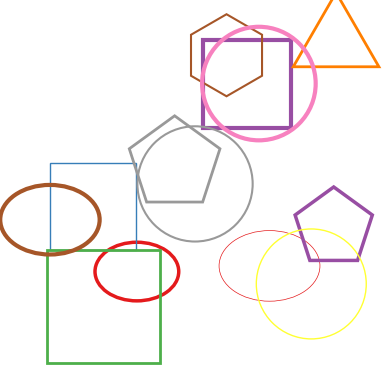[{"shape": "oval", "thickness": 0.5, "radius": 0.66, "center": [0.7, 0.309]}, {"shape": "oval", "thickness": 2.5, "radius": 0.54, "center": [0.356, 0.295]}, {"shape": "square", "thickness": 1, "radius": 0.56, "center": [0.242, 0.464]}, {"shape": "square", "thickness": 2, "radius": 0.74, "center": [0.269, 0.203]}, {"shape": "square", "thickness": 3, "radius": 0.57, "center": [0.642, 0.782]}, {"shape": "pentagon", "thickness": 2.5, "radius": 0.53, "center": [0.867, 0.409]}, {"shape": "triangle", "thickness": 2, "radius": 0.64, "center": [0.873, 0.891]}, {"shape": "circle", "thickness": 1, "radius": 0.71, "center": [0.809, 0.262]}, {"shape": "oval", "thickness": 3, "radius": 0.65, "center": [0.13, 0.429]}, {"shape": "hexagon", "thickness": 1.5, "radius": 0.53, "center": [0.588, 0.856]}, {"shape": "circle", "thickness": 3, "radius": 0.74, "center": [0.672, 0.783]}, {"shape": "pentagon", "thickness": 2, "radius": 0.62, "center": [0.454, 0.575]}, {"shape": "circle", "thickness": 1.5, "radius": 0.75, "center": [0.507, 0.522]}]